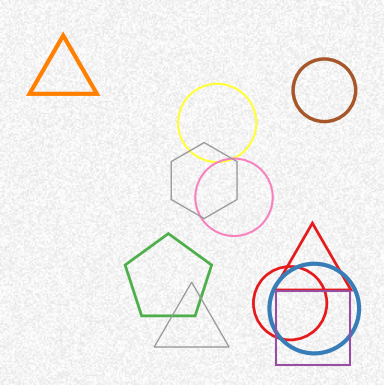[{"shape": "triangle", "thickness": 2, "radius": 0.58, "center": [0.811, 0.305]}, {"shape": "circle", "thickness": 2, "radius": 0.48, "center": [0.754, 0.212]}, {"shape": "circle", "thickness": 3, "radius": 0.58, "center": [0.816, 0.199]}, {"shape": "pentagon", "thickness": 2, "radius": 0.59, "center": [0.437, 0.275]}, {"shape": "square", "thickness": 1.5, "radius": 0.48, "center": [0.813, 0.149]}, {"shape": "triangle", "thickness": 3, "radius": 0.51, "center": [0.164, 0.807]}, {"shape": "circle", "thickness": 1.5, "radius": 0.51, "center": [0.564, 0.681]}, {"shape": "circle", "thickness": 2.5, "radius": 0.41, "center": [0.843, 0.765]}, {"shape": "circle", "thickness": 1.5, "radius": 0.5, "center": [0.608, 0.488]}, {"shape": "hexagon", "thickness": 1, "radius": 0.49, "center": [0.53, 0.531]}, {"shape": "triangle", "thickness": 1, "radius": 0.56, "center": [0.498, 0.155]}]